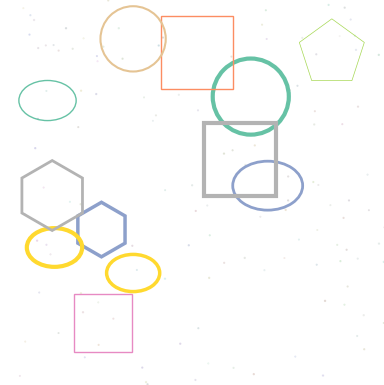[{"shape": "oval", "thickness": 1, "radius": 0.37, "center": [0.123, 0.739]}, {"shape": "circle", "thickness": 3, "radius": 0.49, "center": [0.651, 0.749]}, {"shape": "square", "thickness": 1, "radius": 0.47, "center": [0.512, 0.864]}, {"shape": "hexagon", "thickness": 2.5, "radius": 0.35, "center": [0.263, 0.404]}, {"shape": "oval", "thickness": 2, "radius": 0.45, "center": [0.695, 0.518]}, {"shape": "square", "thickness": 1, "radius": 0.38, "center": [0.267, 0.161]}, {"shape": "pentagon", "thickness": 0.5, "radius": 0.44, "center": [0.862, 0.862]}, {"shape": "oval", "thickness": 3, "radius": 0.36, "center": [0.142, 0.357]}, {"shape": "oval", "thickness": 2.5, "radius": 0.34, "center": [0.346, 0.291]}, {"shape": "circle", "thickness": 1.5, "radius": 0.42, "center": [0.346, 0.899]}, {"shape": "square", "thickness": 3, "radius": 0.47, "center": [0.624, 0.587]}, {"shape": "hexagon", "thickness": 2, "radius": 0.45, "center": [0.136, 0.492]}]